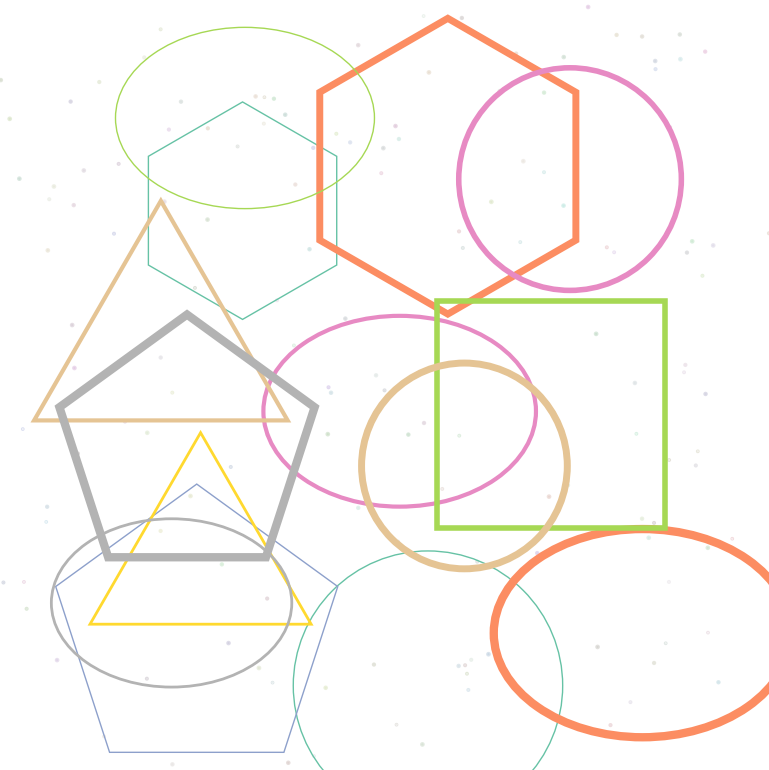[{"shape": "circle", "thickness": 0.5, "radius": 0.87, "center": [0.556, 0.11]}, {"shape": "hexagon", "thickness": 0.5, "radius": 0.71, "center": [0.315, 0.726]}, {"shape": "oval", "thickness": 3, "radius": 0.97, "center": [0.834, 0.178]}, {"shape": "hexagon", "thickness": 2.5, "radius": 0.96, "center": [0.582, 0.784]}, {"shape": "pentagon", "thickness": 0.5, "radius": 0.96, "center": [0.256, 0.179]}, {"shape": "circle", "thickness": 2, "radius": 0.72, "center": [0.74, 0.767]}, {"shape": "oval", "thickness": 1.5, "radius": 0.88, "center": [0.519, 0.466]}, {"shape": "square", "thickness": 2, "radius": 0.74, "center": [0.715, 0.462]}, {"shape": "oval", "thickness": 0.5, "radius": 0.84, "center": [0.318, 0.847]}, {"shape": "triangle", "thickness": 1, "radius": 0.83, "center": [0.261, 0.272]}, {"shape": "triangle", "thickness": 1.5, "radius": 0.95, "center": [0.209, 0.549]}, {"shape": "circle", "thickness": 2.5, "radius": 0.67, "center": [0.603, 0.395]}, {"shape": "oval", "thickness": 1, "radius": 0.78, "center": [0.223, 0.217]}, {"shape": "pentagon", "thickness": 3, "radius": 0.87, "center": [0.243, 0.417]}]